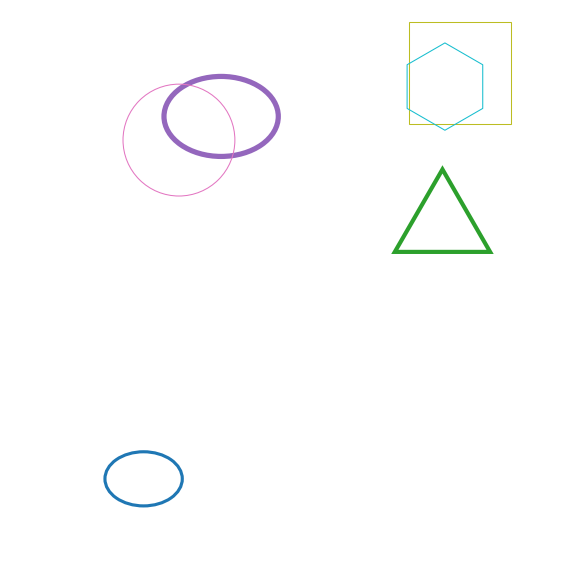[{"shape": "oval", "thickness": 1.5, "radius": 0.33, "center": [0.249, 0.17]}, {"shape": "triangle", "thickness": 2, "radius": 0.48, "center": [0.766, 0.611]}, {"shape": "oval", "thickness": 2.5, "radius": 0.49, "center": [0.383, 0.798]}, {"shape": "circle", "thickness": 0.5, "radius": 0.48, "center": [0.31, 0.757]}, {"shape": "square", "thickness": 0.5, "radius": 0.44, "center": [0.797, 0.872]}, {"shape": "hexagon", "thickness": 0.5, "radius": 0.38, "center": [0.77, 0.849]}]